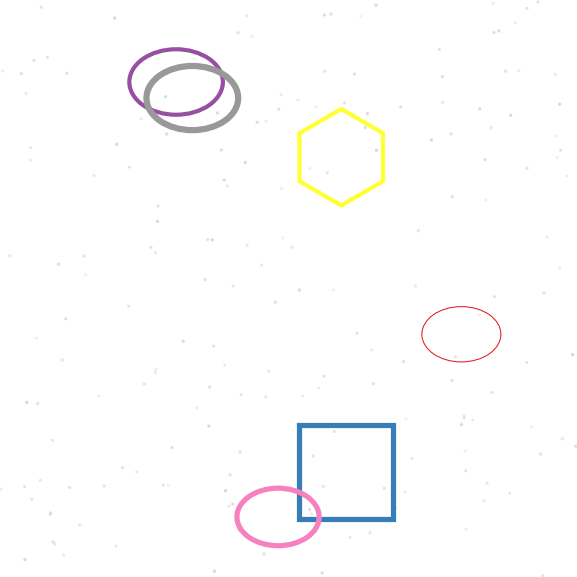[{"shape": "oval", "thickness": 0.5, "radius": 0.34, "center": [0.799, 0.42]}, {"shape": "square", "thickness": 2.5, "radius": 0.41, "center": [0.599, 0.181]}, {"shape": "oval", "thickness": 2, "radius": 0.4, "center": [0.305, 0.857]}, {"shape": "hexagon", "thickness": 2, "radius": 0.42, "center": [0.591, 0.727]}, {"shape": "oval", "thickness": 2.5, "radius": 0.36, "center": [0.481, 0.104]}, {"shape": "oval", "thickness": 3, "radius": 0.4, "center": [0.333, 0.829]}]